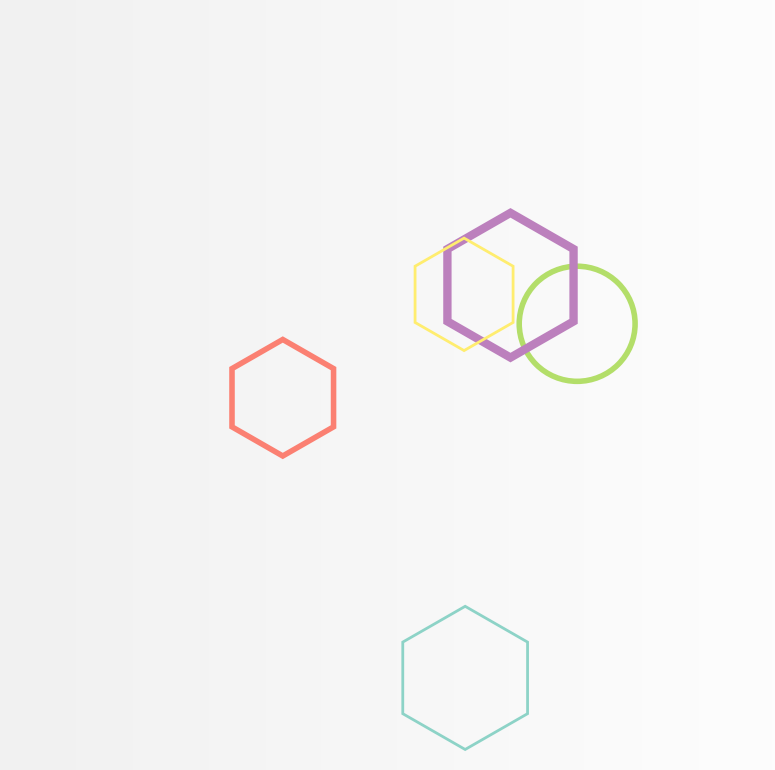[{"shape": "hexagon", "thickness": 1, "radius": 0.46, "center": [0.6, 0.12]}, {"shape": "hexagon", "thickness": 2, "radius": 0.38, "center": [0.365, 0.483]}, {"shape": "circle", "thickness": 2, "radius": 0.37, "center": [0.745, 0.58]}, {"shape": "hexagon", "thickness": 3, "radius": 0.47, "center": [0.659, 0.63]}, {"shape": "hexagon", "thickness": 1, "radius": 0.37, "center": [0.599, 0.618]}]